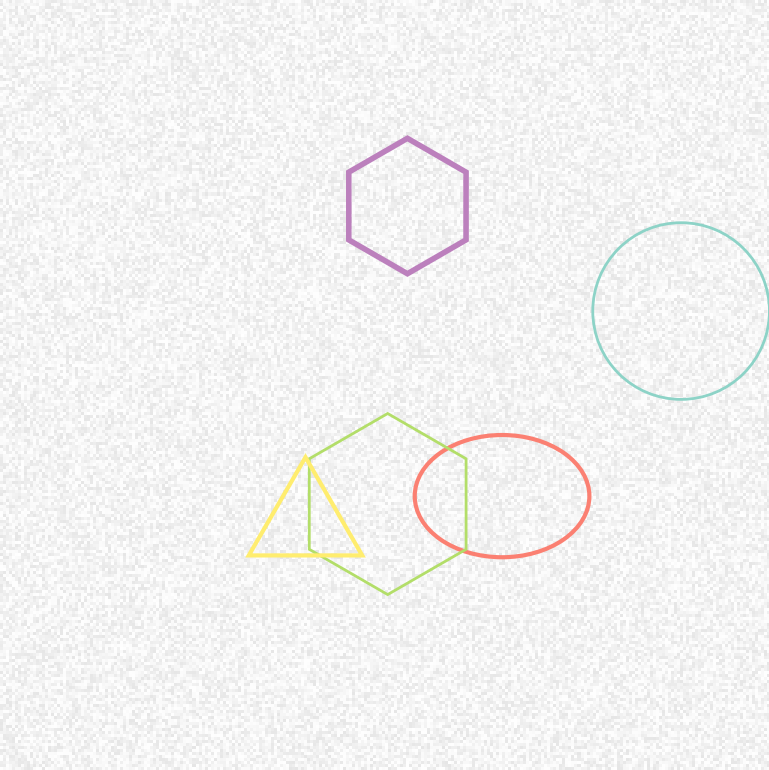[{"shape": "circle", "thickness": 1, "radius": 0.57, "center": [0.885, 0.596]}, {"shape": "oval", "thickness": 1.5, "radius": 0.57, "center": [0.652, 0.356]}, {"shape": "hexagon", "thickness": 1, "radius": 0.59, "center": [0.503, 0.345]}, {"shape": "hexagon", "thickness": 2, "radius": 0.44, "center": [0.529, 0.732]}, {"shape": "triangle", "thickness": 1.5, "radius": 0.43, "center": [0.397, 0.321]}]